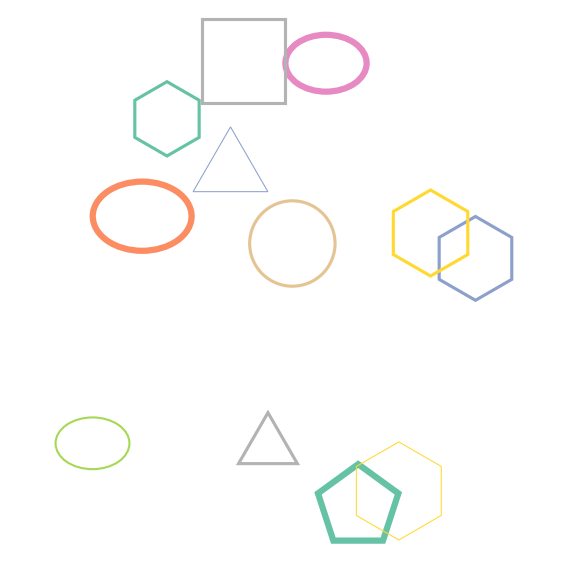[{"shape": "pentagon", "thickness": 3, "radius": 0.37, "center": [0.62, 0.122]}, {"shape": "hexagon", "thickness": 1.5, "radius": 0.32, "center": [0.289, 0.793]}, {"shape": "oval", "thickness": 3, "radius": 0.43, "center": [0.246, 0.625]}, {"shape": "hexagon", "thickness": 1.5, "radius": 0.36, "center": [0.823, 0.552]}, {"shape": "triangle", "thickness": 0.5, "radius": 0.37, "center": [0.399, 0.705]}, {"shape": "oval", "thickness": 3, "radius": 0.35, "center": [0.565, 0.89]}, {"shape": "oval", "thickness": 1, "radius": 0.32, "center": [0.16, 0.232]}, {"shape": "hexagon", "thickness": 0.5, "radius": 0.42, "center": [0.691, 0.149]}, {"shape": "hexagon", "thickness": 1.5, "radius": 0.37, "center": [0.746, 0.596]}, {"shape": "circle", "thickness": 1.5, "radius": 0.37, "center": [0.506, 0.577]}, {"shape": "square", "thickness": 1.5, "radius": 0.36, "center": [0.422, 0.893]}, {"shape": "triangle", "thickness": 1.5, "radius": 0.29, "center": [0.464, 0.226]}]